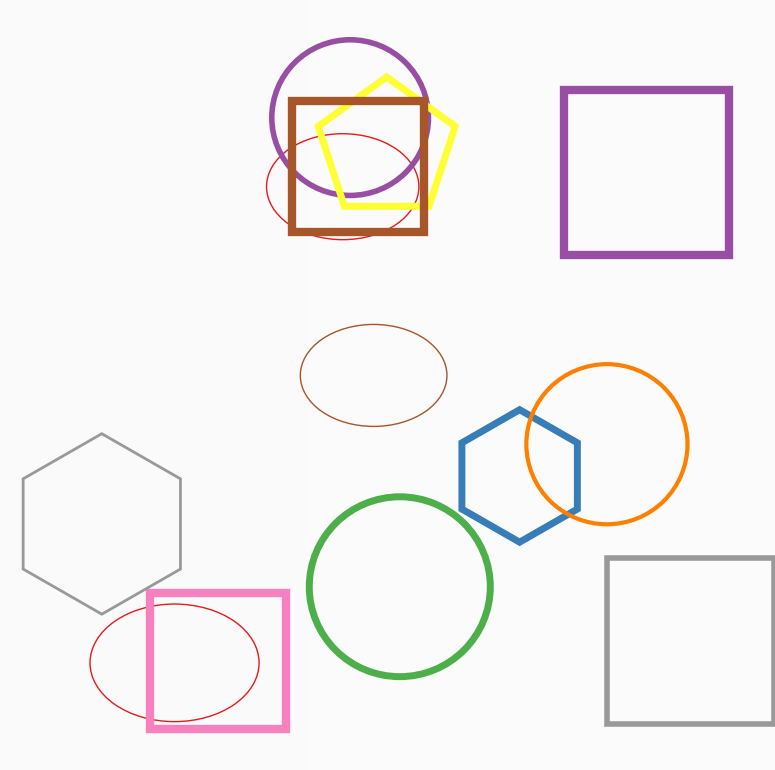[{"shape": "oval", "thickness": 0.5, "radius": 0.55, "center": [0.225, 0.139]}, {"shape": "oval", "thickness": 0.5, "radius": 0.49, "center": [0.442, 0.758]}, {"shape": "hexagon", "thickness": 2.5, "radius": 0.43, "center": [0.67, 0.382]}, {"shape": "circle", "thickness": 2.5, "radius": 0.58, "center": [0.516, 0.238]}, {"shape": "square", "thickness": 3, "radius": 0.53, "center": [0.834, 0.776]}, {"shape": "circle", "thickness": 2, "radius": 0.51, "center": [0.452, 0.847]}, {"shape": "circle", "thickness": 1.5, "radius": 0.52, "center": [0.783, 0.423]}, {"shape": "pentagon", "thickness": 2.5, "radius": 0.46, "center": [0.499, 0.807]}, {"shape": "square", "thickness": 3, "radius": 0.43, "center": [0.462, 0.784]}, {"shape": "oval", "thickness": 0.5, "radius": 0.47, "center": [0.482, 0.512]}, {"shape": "square", "thickness": 3, "radius": 0.44, "center": [0.281, 0.142]}, {"shape": "square", "thickness": 2, "radius": 0.54, "center": [0.891, 0.168]}, {"shape": "hexagon", "thickness": 1, "radius": 0.59, "center": [0.131, 0.32]}]